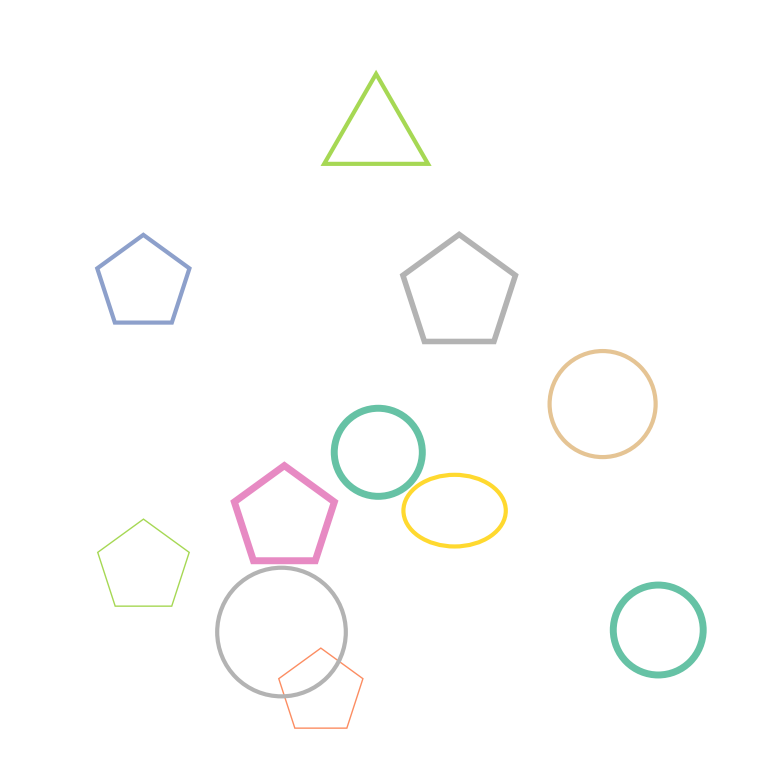[{"shape": "circle", "thickness": 2.5, "radius": 0.29, "center": [0.491, 0.413]}, {"shape": "circle", "thickness": 2.5, "radius": 0.29, "center": [0.855, 0.182]}, {"shape": "pentagon", "thickness": 0.5, "radius": 0.29, "center": [0.417, 0.101]}, {"shape": "pentagon", "thickness": 1.5, "radius": 0.31, "center": [0.186, 0.632]}, {"shape": "pentagon", "thickness": 2.5, "radius": 0.34, "center": [0.369, 0.327]}, {"shape": "pentagon", "thickness": 0.5, "radius": 0.31, "center": [0.186, 0.263]}, {"shape": "triangle", "thickness": 1.5, "radius": 0.39, "center": [0.488, 0.826]}, {"shape": "oval", "thickness": 1.5, "radius": 0.33, "center": [0.59, 0.337]}, {"shape": "circle", "thickness": 1.5, "radius": 0.34, "center": [0.783, 0.475]}, {"shape": "circle", "thickness": 1.5, "radius": 0.42, "center": [0.366, 0.179]}, {"shape": "pentagon", "thickness": 2, "radius": 0.38, "center": [0.596, 0.619]}]